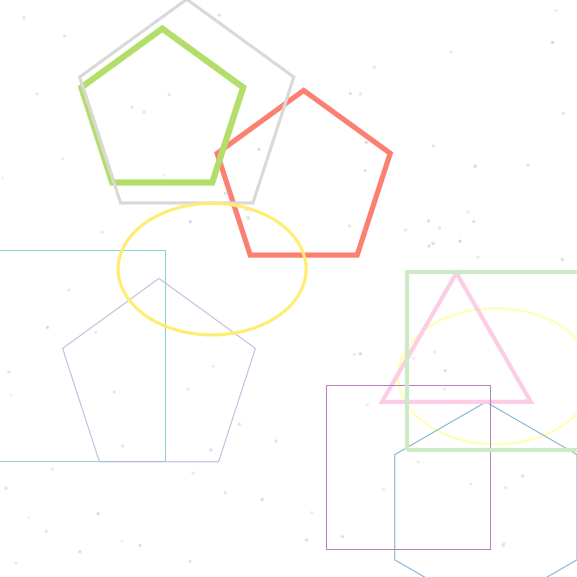[{"shape": "square", "thickness": 0.5, "radius": 0.91, "center": [0.103, 0.384]}, {"shape": "oval", "thickness": 1, "radius": 0.84, "center": [0.858, 0.348]}, {"shape": "pentagon", "thickness": 0.5, "radius": 0.88, "center": [0.275, 0.342]}, {"shape": "pentagon", "thickness": 2.5, "radius": 0.79, "center": [0.526, 0.685]}, {"shape": "hexagon", "thickness": 0.5, "radius": 0.91, "center": [0.841, 0.121]}, {"shape": "pentagon", "thickness": 3, "radius": 0.74, "center": [0.281, 0.802]}, {"shape": "triangle", "thickness": 2, "radius": 0.74, "center": [0.79, 0.378]}, {"shape": "pentagon", "thickness": 1.5, "radius": 0.97, "center": [0.323, 0.805]}, {"shape": "square", "thickness": 0.5, "radius": 0.71, "center": [0.706, 0.191]}, {"shape": "square", "thickness": 2, "radius": 0.77, "center": [0.858, 0.374]}, {"shape": "oval", "thickness": 1.5, "radius": 0.81, "center": [0.367, 0.533]}]